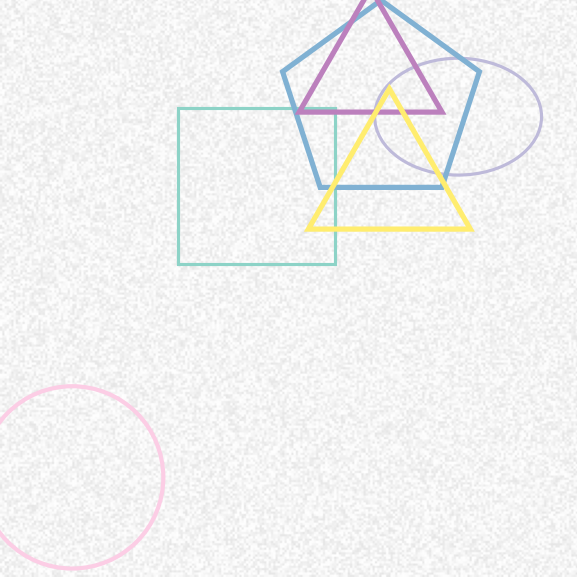[{"shape": "square", "thickness": 1.5, "radius": 0.68, "center": [0.444, 0.677]}, {"shape": "oval", "thickness": 1.5, "radius": 0.72, "center": [0.793, 0.797]}, {"shape": "pentagon", "thickness": 2.5, "radius": 0.9, "center": [0.66, 0.82]}, {"shape": "circle", "thickness": 2, "radius": 0.79, "center": [0.125, 0.172]}, {"shape": "triangle", "thickness": 2.5, "radius": 0.71, "center": [0.642, 0.876]}, {"shape": "triangle", "thickness": 2.5, "radius": 0.81, "center": [0.674, 0.683]}]